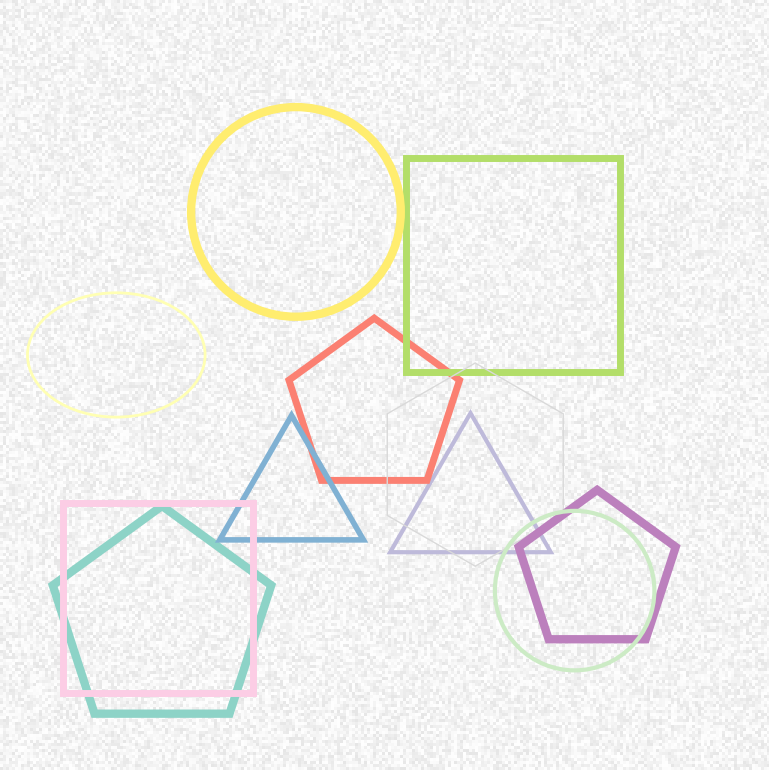[{"shape": "pentagon", "thickness": 3, "radius": 0.75, "center": [0.21, 0.194]}, {"shape": "oval", "thickness": 1, "radius": 0.58, "center": [0.151, 0.539]}, {"shape": "triangle", "thickness": 1.5, "radius": 0.6, "center": [0.611, 0.343]}, {"shape": "pentagon", "thickness": 2.5, "radius": 0.58, "center": [0.486, 0.47]}, {"shape": "triangle", "thickness": 2, "radius": 0.54, "center": [0.379, 0.353]}, {"shape": "square", "thickness": 2.5, "radius": 0.7, "center": [0.666, 0.655]}, {"shape": "square", "thickness": 2.5, "radius": 0.62, "center": [0.205, 0.223]}, {"shape": "hexagon", "thickness": 0.5, "radius": 0.66, "center": [0.617, 0.397]}, {"shape": "pentagon", "thickness": 3, "radius": 0.54, "center": [0.776, 0.257]}, {"shape": "circle", "thickness": 1.5, "radius": 0.52, "center": [0.746, 0.233]}, {"shape": "circle", "thickness": 3, "radius": 0.68, "center": [0.384, 0.725]}]